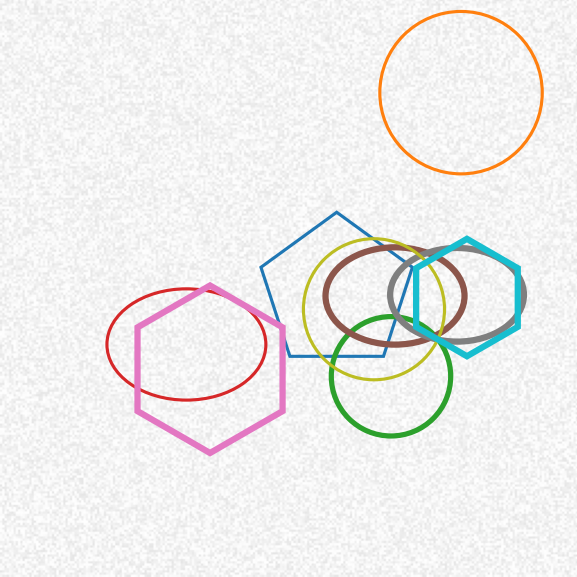[{"shape": "pentagon", "thickness": 1.5, "radius": 0.69, "center": [0.583, 0.494]}, {"shape": "circle", "thickness": 1.5, "radius": 0.7, "center": [0.798, 0.839]}, {"shape": "circle", "thickness": 2.5, "radius": 0.52, "center": [0.677, 0.348]}, {"shape": "oval", "thickness": 1.5, "radius": 0.69, "center": [0.323, 0.403]}, {"shape": "oval", "thickness": 3, "radius": 0.6, "center": [0.684, 0.487]}, {"shape": "hexagon", "thickness": 3, "radius": 0.73, "center": [0.364, 0.36]}, {"shape": "oval", "thickness": 3, "radius": 0.58, "center": [0.791, 0.489]}, {"shape": "circle", "thickness": 1.5, "radius": 0.61, "center": [0.648, 0.464]}, {"shape": "hexagon", "thickness": 3, "radius": 0.51, "center": [0.809, 0.484]}]